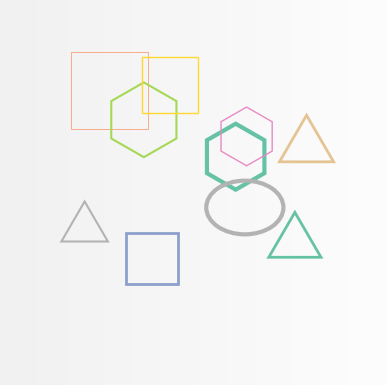[{"shape": "hexagon", "thickness": 3, "radius": 0.43, "center": [0.608, 0.593]}, {"shape": "triangle", "thickness": 2, "radius": 0.39, "center": [0.761, 0.371]}, {"shape": "square", "thickness": 0.5, "radius": 0.5, "center": [0.282, 0.765]}, {"shape": "square", "thickness": 2, "radius": 0.33, "center": [0.392, 0.328]}, {"shape": "hexagon", "thickness": 1, "radius": 0.38, "center": [0.636, 0.646]}, {"shape": "hexagon", "thickness": 1.5, "radius": 0.49, "center": [0.371, 0.689]}, {"shape": "square", "thickness": 1, "radius": 0.36, "center": [0.438, 0.779]}, {"shape": "triangle", "thickness": 2, "radius": 0.4, "center": [0.791, 0.62]}, {"shape": "triangle", "thickness": 1.5, "radius": 0.35, "center": [0.218, 0.407]}, {"shape": "oval", "thickness": 3, "radius": 0.5, "center": [0.632, 0.461]}]